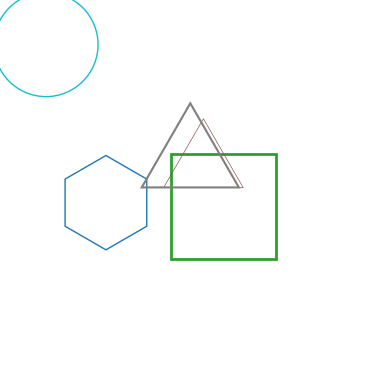[{"shape": "hexagon", "thickness": 1, "radius": 0.61, "center": [0.275, 0.474]}, {"shape": "square", "thickness": 2, "radius": 0.68, "center": [0.58, 0.464]}, {"shape": "triangle", "thickness": 0.5, "radius": 0.6, "center": [0.528, 0.572]}, {"shape": "triangle", "thickness": 1.5, "radius": 0.73, "center": [0.494, 0.586]}, {"shape": "circle", "thickness": 1, "radius": 0.68, "center": [0.12, 0.884]}]